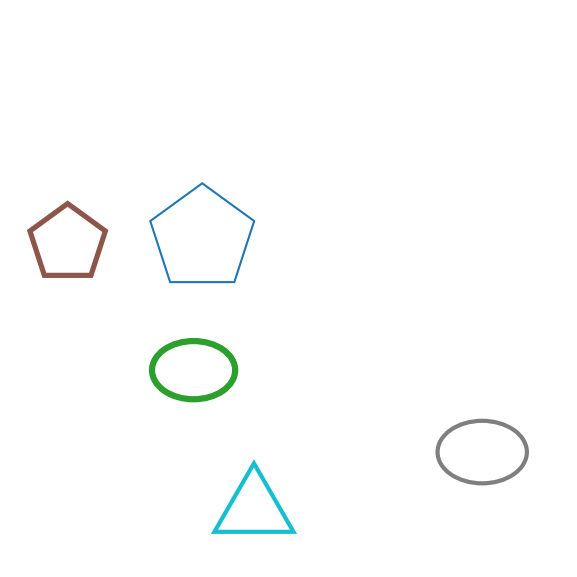[{"shape": "pentagon", "thickness": 1, "radius": 0.47, "center": [0.35, 0.587]}, {"shape": "oval", "thickness": 3, "radius": 0.36, "center": [0.335, 0.358]}, {"shape": "pentagon", "thickness": 2.5, "radius": 0.34, "center": [0.117, 0.578]}, {"shape": "oval", "thickness": 2, "radius": 0.39, "center": [0.835, 0.216]}, {"shape": "triangle", "thickness": 2, "radius": 0.4, "center": [0.44, 0.118]}]